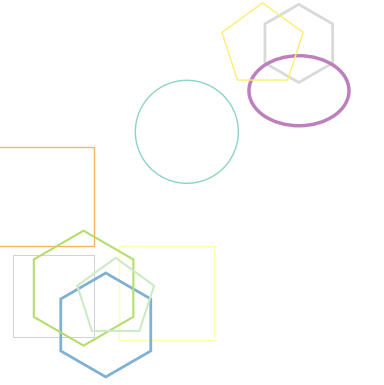[{"shape": "circle", "thickness": 1, "radius": 0.67, "center": [0.485, 0.658]}, {"shape": "square", "thickness": 1, "radius": 0.61, "center": [0.432, 0.24]}, {"shape": "square", "thickness": 0.5, "radius": 0.53, "center": [0.139, 0.231]}, {"shape": "hexagon", "thickness": 2, "radius": 0.67, "center": [0.275, 0.156]}, {"shape": "square", "thickness": 1, "radius": 0.65, "center": [0.114, 0.489]}, {"shape": "hexagon", "thickness": 1.5, "radius": 0.75, "center": [0.217, 0.252]}, {"shape": "hexagon", "thickness": 2, "radius": 0.51, "center": [0.776, 0.887]}, {"shape": "oval", "thickness": 2.5, "radius": 0.65, "center": [0.777, 0.764]}, {"shape": "pentagon", "thickness": 1.5, "radius": 0.52, "center": [0.3, 0.225]}, {"shape": "pentagon", "thickness": 1, "radius": 0.55, "center": [0.682, 0.882]}]